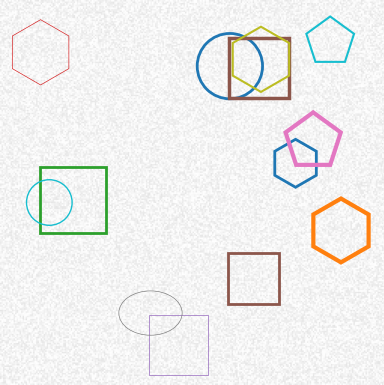[{"shape": "hexagon", "thickness": 2, "radius": 0.31, "center": [0.768, 0.576]}, {"shape": "circle", "thickness": 2, "radius": 0.42, "center": [0.597, 0.828]}, {"shape": "hexagon", "thickness": 3, "radius": 0.41, "center": [0.886, 0.401]}, {"shape": "square", "thickness": 2, "radius": 0.43, "center": [0.189, 0.481]}, {"shape": "hexagon", "thickness": 0.5, "radius": 0.42, "center": [0.105, 0.864]}, {"shape": "square", "thickness": 0.5, "radius": 0.39, "center": [0.464, 0.104]}, {"shape": "square", "thickness": 2, "radius": 0.33, "center": [0.659, 0.276]}, {"shape": "square", "thickness": 2.5, "radius": 0.39, "center": [0.673, 0.823]}, {"shape": "pentagon", "thickness": 3, "radius": 0.38, "center": [0.813, 0.633]}, {"shape": "oval", "thickness": 0.5, "radius": 0.41, "center": [0.391, 0.187]}, {"shape": "hexagon", "thickness": 1.5, "radius": 0.42, "center": [0.678, 0.846]}, {"shape": "pentagon", "thickness": 1.5, "radius": 0.33, "center": [0.858, 0.892]}, {"shape": "circle", "thickness": 1, "radius": 0.3, "center": [0.128, 0.474]}]